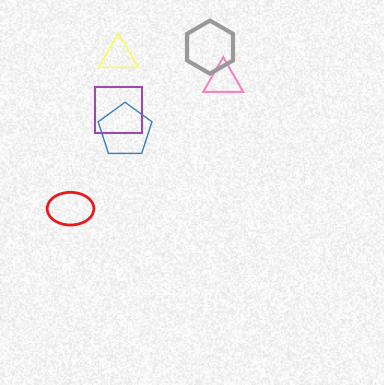[{"shape": "oval", "thickness": 2, "radius": 0.3, "center": [0.183, 0.458]}, {"shape": "pentagon", "thickness": 1, "radius": 0.37, "center": [0.325, 0.661]}, {"shape": "square", "thickness": 1.5, "radius": 0.3, "center": [0.308, 0.714]}, {"shape": "triangle", "thickness": 1, "radius": 0.3, "center": [0.308, 0.855]}, {"shape": "triangle", "thickness": 1.5, "radius": 0.3, "center": [0.58, 0.791]}, {"shape": "hexagon", "thickness": 3, "radius": 0.34, "center": [0.545, 0.878]}]